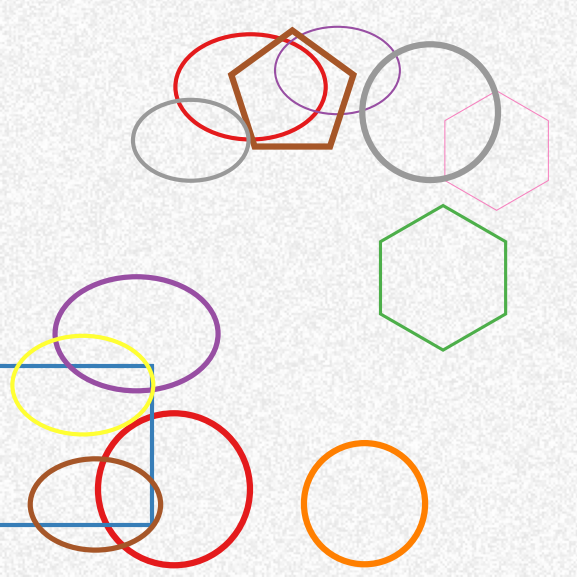[{"shape": "circle", "thickness": 3, "radius": 0.66, "center": [0.301, 0.152]}, {"shape": "oval", "thickness": 2, "radius": 0.65, "center": [0.434, 0.849]}, {"shape": "square", "thickness": 2, "radius": 0.69, "center": [0.126, 0.227]}, {"shape": "hexagon", "thickness": 1.5, "radius": 0.63, "center": [0.767, 0.518]}, {"shape": "oval", "thickness": 2.5, "radius": 0.71, "center": [0.236, 0.421]}, {"shape": "oval", "thickness": 1, "radius": 0.54, "center": [0.584, 0.877]}, {"shape": "circle", "thickness": 3, "radius": 0.52, "center": [0.631, 0.127]}, {"shape": "oval", "thickness": 2, "radius": 0.61, "center": [0.143, 0.332]}, {"shape": "oval", "thickness": 2.5, "radius": 0.56, "center": [0.165, 0.126]}, {"shape": "pentagon", "thickness": 3, "radius": 0.56, "center": [0.506, 0.835]}, {"shape": "hexagon", "thickness": 0.5, "radius": 0.52, "center": [0.86, 0.738]}, {"shape": "oval", "thickness": 2, "radius": 0.5, "center": [0.33, 0.756]}, {"shape": "circle", "thickness": 3, "radius": 0.59, "center": [0.745, 0.805]}]